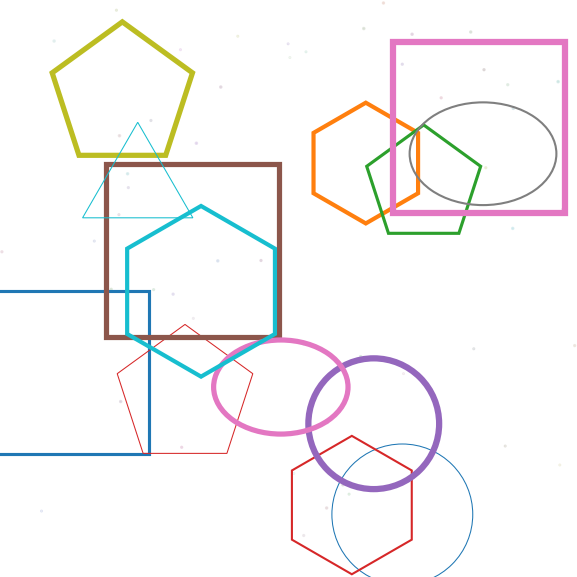[{"shape": "circle", "thickness": 0.5, "radius": 0.61, "center": [0.697, 0.108]}, {"shape": "square", "thickness": 1.5, "radius": 0.71, "center": [0.118, 0.354]}, {"shape": "hexagon", "thickness": 2, "radius": 0.52, "center": [0.633, 0.717]}, {"shape": "pentagon", "thickness": 1.5, "radius": 0.52, "center": [0.734, 0.679]}, {"shape": "pentagon", "thickness": 0.5, "radius": 0.62, "center": [0.32, 0.314]}, {"shape": "hexagon", "thickness": 1, "radius": 0.6, "center": [0.609, 0.125]}, {"shape": "circle", "thickness": 3, "radius": 0.57, "center": [0.647, 0.265]}, {"shape": "square", "thickness": 2.5, "radius": 0.75, "center": [0.333, 0.566]}, {"shape": "square", "thickness": 3, "radius": 0.74, "center": [0.829, 0.778]}, {"shape": "oval", "thickness": 2.5, "radius": 0.58, "center": [0.486, 0.329]}, {"shape": "oval", "thickness": 1, "radius": 0.64, "center": [0.836, 0.733]}, {"shape": "pentagon", "thickness": 2.5, "radius": 0.64, "center": [0.212, 0.834]}, {"shape": "hexagon", "thickness": 2, "radius": 0.74, "center": [0.348, 0.495]}, {"shape": "triangle", "thickness": 0.5, "radius": 0.55, "center": [0.238, 0.677]}]